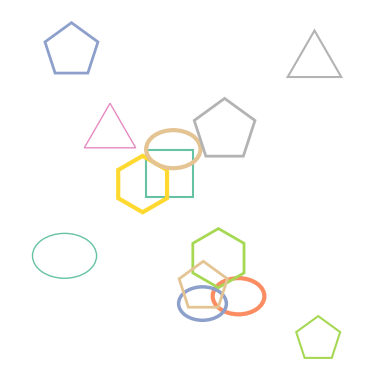[{"shape": "square", "thickness": 1.5, "radius": 0.31, "center": [0.441, 0.55]}, {"shape": "oval", "thickness": 1, "radius": 0.42, "center": [0.168, 0.336]}, {"shape": "oval", "thickness": 3, "radius": 0.34, "center": [0.62, 0.231]}, {"shape": "oval", "thickness": 2.5, "radius": 0.31, "center": [0.526, 0.212]}, {"shape": "pentagon", "thickness": 2, "radius": 0.36, "center": [0.186, 0.869]}, {"shape": "triangle", "thickness": 1, "radius": 0.39, "center": [0.286, 0.655]}, {"shape": "pentagon", "thickness": 1.5, "radius": 0.3, "center": [0.826, 0.119]}, {"shape": "hexagon", "thickness": 2, "radius": 0.38, "center": [0.567, 0.33]}, {"shape": "hexagon", "thickness": 3, "radius": 0.37, "center": [0.37, 0.522]}, {"shape": "pentagon", "thickness": 2, "radius": 0.33, "center": [0.528, 0.255]}, {"shape": "oval", "thickness": 3, "radius": 0.35, "center": [0.45, 0.613]}, {"shape": "triangle", "thickness": 1.5, "radius": 0.4, "center": [0.817, 0.84]}, {"shape": "pentagon", "thickness": 2, "radius": 0.41, "center": [0.583, 0.661]}]